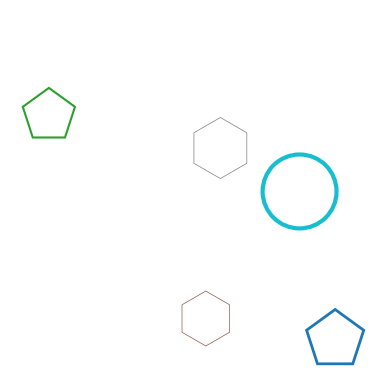[{"shape": "pentagon", "thickness": 2, "radius": 0.39, "center": [0.871, 0.118]}, {"shape": "pentagon", "thickness": 1.5, "radius": 0.36, "center": [0.127, 0.7]}, {"shape": "hexagon", "thickness": 0.5, "radius": 0.36, "center": [0.535, 0.173]}, {"shape": "hexagon", "thickness": 0.5, "radius": 0.4, "center": [0.572, 0.616]}, {"shape": "circle", "thickness": 3, "radius": 0.48, "center": [0.778, 0.503]}]